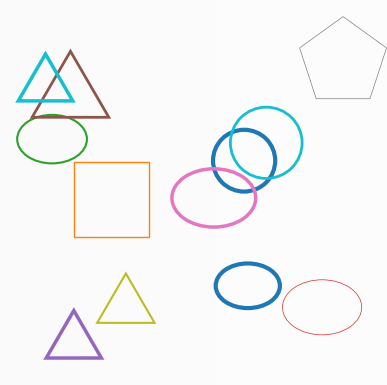[{"shape": "circle", "thickness": 3, "radius": 0.4, "center": [0.63, 0.583]}, {"shape": "oval", "thickness": 3, "radius": 0.41, "center": [0.639, 0.258]}, {"shape": "square", "thickness": 1, "radius": 0.49, "center": [0.288, 0.482]}, {"shape": "oval", "thickness": 1.5, "radius": 0.45, "center": [0.134, 0.639]}, {"shape": "oval", "thickness": 0.5, "radius": 0.51, "center": [0.831, 0.202]}, {"shape": "triangle", "thickness": 2.5, "radius": 0.41, "center": [0.19, 0.111]}, {"shape": "triangle", "thickness": 2, "radius": 0.57, "center": [0.182, 0.753]}, {"shape": "oval", "thickness": 2.5, "radius": 0.54, "center": [0.552, 0.486]}, {"shape": "pentagon", "thickness": 0.5, "radius": 0.59, "center": [0.885, 0.839]}, {"shape": "triangle", "thickness": 1.5, "radius": 0.43, "center": [0.325, 0.204]}, {"shape": "triangle", "thickness": 2.5, "radius": 0.41, "center": [0.117, 0.779]}, {"shape": "circle", "thickness": 2, "radius": 0.46, "center": [0.687, 0.629]}]